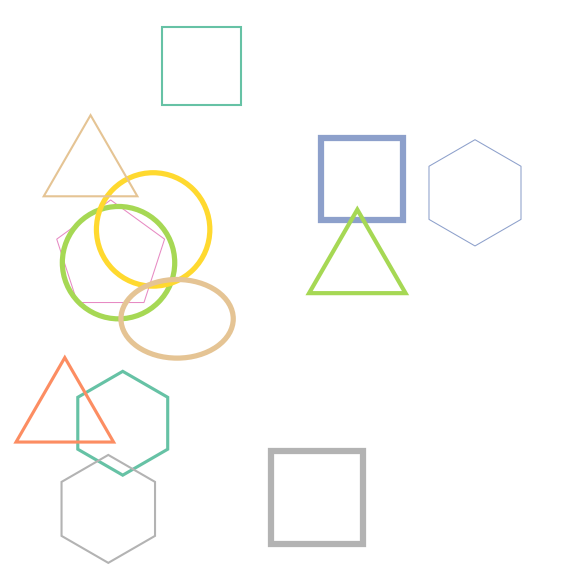[{"shape": "square", "thickness": 1, "radius": 0.34, "center": [0.349, 0.885]}, {"shape": "hexagon", "thickness": 1.5, "radius": 0.45, "center": [0.213, 0.266]}, {"shape": "triangle", "thickness": 1.5, "radius": 0.49, "center": [0.112, 0.282]}, {"shape": "hexagon", "thickness": 0.5, "radius": 0.46, "center": [0.823, 0.665]}, {"shape": "square", "thickness": 3, "radius": 0.36, "center": [0.626, 0.689]}, {"shape": "pentagon", "thickness": 0.5, "radius": 0.49, "center": [0.192, 0.555]}, {"shape": "circle", "thickness": 2.5, "radius": 0.49, "center": [0.205, 0.544]}, {"shape": "triangle", "thickness": 2, "radius": 0.48, "center": [0.619, 0.54]}, {"shape": "circle", "thickness": 2.5, "radius": 0.49, "center": [0.265, 0.602]}, {"shape": "oval", "thickness": 2.5, "radius": 0.49, "center": [0.307, 0.447]}, {"shape": "triangle", "thickness": 1, "radius": 0.47, "center": [0.157, 0.706]}, {"shape": "square", "thickness": 3, "radius": 0.4, "center": [0.549, 0.138]}, {"shape": "hexagon", "thickness": 1, "radius": 0.47, "center": [0.188, 0.118]}]